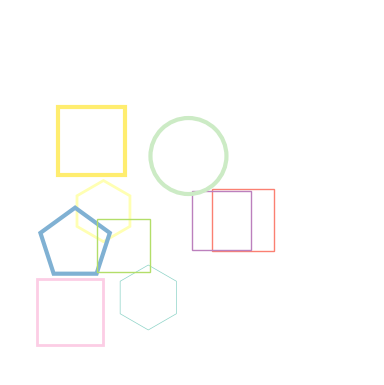[{"shape": "hexagon", "thickness": 0.5, "radius": 0.42, "center": [0.385, 0.227]}, {"shape": "hexagon", "thickness": 2, "radius": 0.4, "center": [0.269, 0.452]}, {"shape": "square", "thickness": 1, "radius": 0.4, "center": [0.631, 0.429]}, {"shape": "pentagon", "thickness": 3, "radius": 0.47, "center": [0.195, 0.366]}, {"shape": "square", "thickness": 1, "radius": 0.34, "center": [0.321, 0.362]}, {"shape": "square", "thickness": 2, "radius": 0.43, "center": [0.182, 0.19]}, {"shape": "square", "thickness": 1, "radius": 0.38, "center": [0.576, 0.427]}, {"shape": "circle", "thickness": 3, "radius": 0.49, "center": [0.49, 0.595]}, {"shape": "square", "thickness": 3, "radius": 0.44, "center": [0.238, 0.634]}]